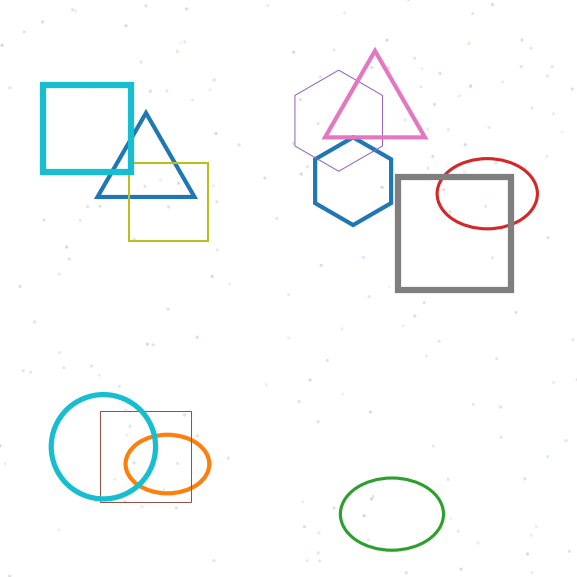[{"shape": "hexagon", "thickness": 2, "radius": 0.38, "center": [0.611, 0.685]}, {"shape": "triangle", "thickness": 2, "radius": 0.48, "center": [0.253, 0.707]}, {"shape": "oval", "thickness": 2, "radius": 0.36, "center": [0.29, 0.196]}, {"shape": "oval", "thickness": 1.5, "radius": 0.45, "center": [0.679, 0.109]}, {"shape": "oval", "thickness": 1.5, "radius": 0.43, "center": [0.844, 0.664]}, {"shape": "hexagon", "thickness": 0.5, "radius": 0.44, "center": [0.587, 0.79]}, {"shape": "square", "thickness": 0.5, "radius": 0.39, "center": [0.252, 0.208]}, {"shape": "triangle", "thickness": 2, "radius": 0.5, "center": [0.649, 0.811]}, {"shape": "square", "thickness": 3, "radius": 0.49, "center": [0.787, 0.594]}, {"shape": "square", "thickness": 1, "radius": 0.34, "center": [0.292, 0.65]}, {"shape": "square", "thickness": 3, "radius": 0.38, "center": [0.151, 0.777]}, {"shape": "circle", "thickness": 2.5, "radius": 0.45, "center": [0.179, 0.226]}]